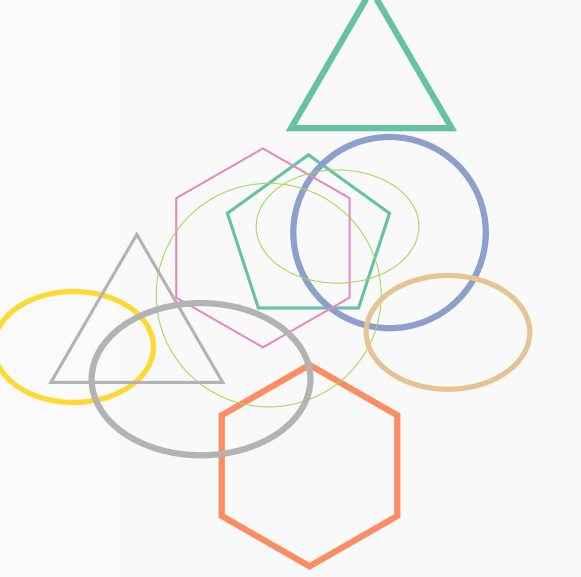[{"shape": "triangle", "thickness": 3, "radius": 0.8, "center": [0.639, 0.857]}, {"shape": "pentagon", "thickness": 1.5, "radius": 0.73, "center": [0.531, 0.584]}, {"shape": "hexagon", "thickness": 3, "radius": 0.87, "center": [0.532, 0.193]}, {"shape": "circle", "thickness": 3, "radius": 0.83, "center": [0.67, 0.596]}, {"shape": "hexagon", "thickness": 1, "radius": 0.86, "center": [0.452, 0.57]}, {"shape": "circle", "thickness": 0.5, "radius": 0.97, "center": [0.462, 0.488]}, {"shape": "oval", "thickness": 0.5, "radius": 0.7, "center": [0.581, 0.607]}, {"shape": "oval", "thickness": 2.5, "radius": 0.69, "center": [0.127, 0.398]}, {"shape": "oval", "thickness": 2.5, "radius": 0.7, "center": [0.771, 0.424]}, {"shape": "triangle", "thickness": 1.5, "radius": 0.85, "center": [0.235, 0.422]}, {"shape": "oval", "thickness": 3, "radius": 0.94, "center": [0.346, 0.343]}]